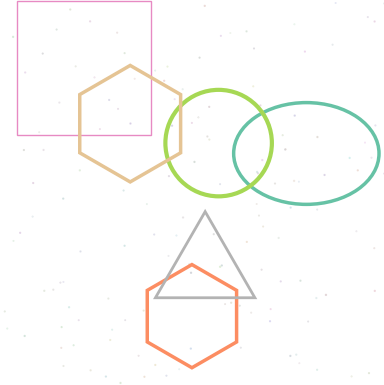[{"shape": "oval", "thickness": 2.5, "radius": 0.94, "center": [0.796, 0.601]}, {"shape": "hexagon", "thickness": 2.5, "radius": 0.67, "center": [0.499, 0.179]}, {"shape": "square", "thickness": 1, "radius": 0.87, "center": [0.218, 0.823]}, {"shape": "circle", "thickness": 3, "radius": 0.69, "center": [0.568, 0.628]}, {"shape": "hexagon", "thickness": 2.5, "radius": 0.76, "center": [0.338, 0.679]}, {"shape": "triangle", "thickness": 2, "radius": 0.75, "center": [0.533, 0.301]}]